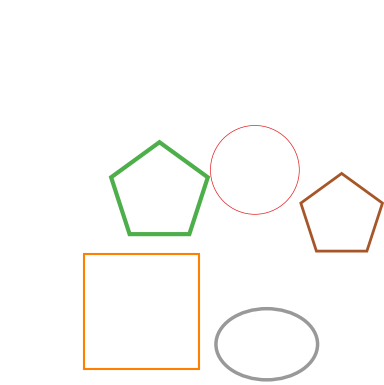[{"shape": "circle", "thickness": 0.5, "radius": 0.58, "center": [0.662, 0.559]}, {"shape": "pentagon", "thickness": 3, "radius": 0.66, "center": [0.414, 0.499]}, {"shape": "square", "thickness": 1.5, "radius": 0.74, "center": [0.368, 0.192]}, {"shape": "pentagon", "thickness": 2, "radius": 0.56, "center": [0.887, 0.438]}, {"shape": "oval", "thickness": 2.5, "radius": 0.66, "center": [0.693, 0.106]}]